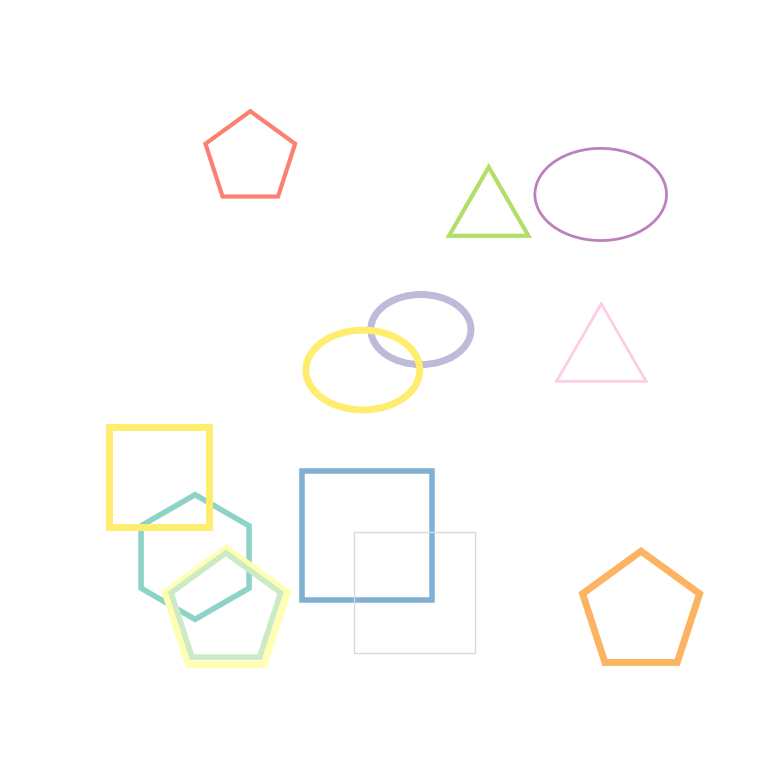[{"shape": "hexagon", "thickness": 2, "radius": 0.4, "center": [0.253, 0.277]}, {"shape": "pentagon", "thickness": 2.5, "radius": 0.42, "center": [0.294, 0.205]}, {"shape": "oval", "thickness": 2.5, "radius": 0.33, "center": [0.547, 0.572]}, {"shape": "pentagon", "thickness": 1.5, "radius": 0.31, "center": [0.325, 0.794]}, {"shape": "square", "thickness": 2, "radius": 0.42, "center": [0.476, 0.305]}, {"shape": "pentagon", "thickness": 2.5, "radius": 0.4, "center": [0.833, 0.204]}, {"shape": "triangle", "thickness": 1.5, "radius": 0.3, "center": [0.635, 0.724]}, {"shape": "triangle", "thickness": 1, "radius": 0.34, "center": [0.781, 0.538]}, {"shape": "square", "thickness": 0.5, "radius": 0.39, "center": [0.538, 0.231]}, {"shape": "oval", "thickness": 1, "radius": 0.43, "center": [0.78, 0.747]}, {"shape": "pentagon", "thickness": 2, "radius": 0.37, "center": [0.293, 0.207]}, {"shape": "square", "thickness": 2.5, "radius": 0.33, "center": [0.206, 0.38]}, {"shape": "oval", "thickness": 2.5, "radius": 0.37, "center": [0.471, 0.519]}]